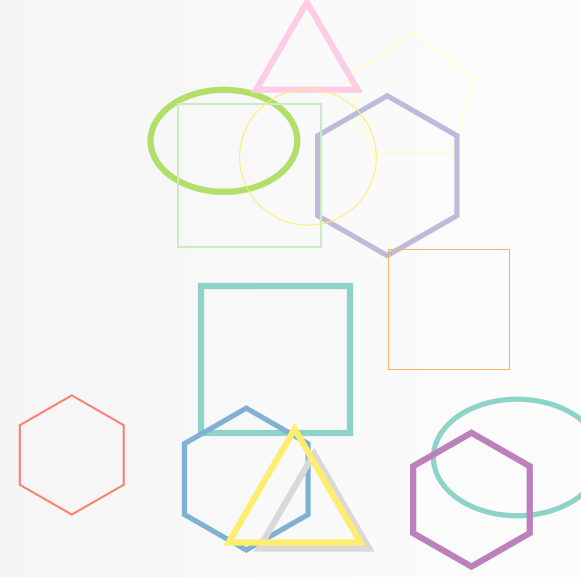[{"shape": "square", "thickness": 3, "radius": 0.64, "center": [0.474, 0.377]}, {"shape": "oval", "thickness": 2.5, "radius": 0.72, "center": [0.89, 0.207]}, {"shape": "pentagon", "thickness": 0.5, "radius": 0.58, "center": [0.709, 0.827]}, {"shape": "hexagon", "thickness": 2.5, "radius": 0.69, "center": [0.666, 0.695]}, {"shape": "hexagon", "thickness": 1, "radius": 0.52, "center": [0.123, 0.211]}, {"shape": "hexagon", "thickness": 2.5, "radius": 0.61, "center": [0.424, 0.17]}, {"shape": "square", "thickness": 0.5, "radius": 0.52, "center": [0.772, 0.464]}, {"shape": "oval", "thickness": 3, "radius": 0.63, "center": [0.385, 0.755]}, {"shape": "triangle", "thickness": 3, "radius": 0.5, "center": [0.528, 0.894]}, {"shape": "triangle", "thickness": 3, "radius": 0.55, "center": [0.54, 0.104]}, {"shape": "hexagon", "thickness": 3, "radius": 0.58, "center": [0.811, 0.134]}, {"shape": "square", "thickness": 1, "radius": 0.62, "center": [0.429, 0.695]}, {"shape": "triangle", "thickness": 3, "radius": 0.66, "center": [0.507, 0.125]}, {"shape": "circle", "thickness": 0.5, "radius": 0.59, "center": [0.53, 0.727]}]